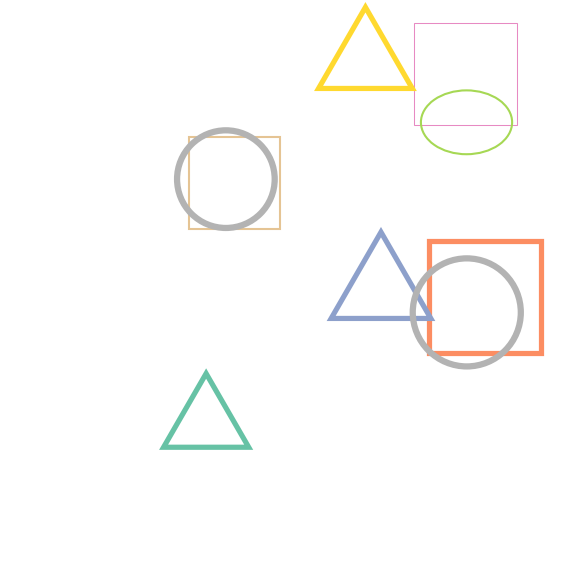[{"shape": "triangle", "thickness": 2.5, "radius": 0.43, "center": [0.357, 0.267]}, {"shape": "square", "thickness": 2.5, "radius": 0.48, "center": [0.839, 0.486]}, {"shape": "triangle", "thickness": 2.5, "radius": 0.5, "center": [0.66, 0.498]}, {"shape": "square", "thickness": 0.5, "radius": 0.44, "center": [0.806, 0.871]}, {"shape": "oval", "thickness": 1, "radius": 0.39, "center": [0.808, 0.787]}, {"shape": "triangle", "thickness": 2.5, "radius": 0.47, "center": [0.633, 0.893]}, {"shape": "square", "thickness": 1, "radius": 0.4, "center": [0.406, 0.683]}, {"shape": "circle", "thickness": 3, "radius": 0.42, "center": [0.391, 0.689]}, {"shape": "circle", "thickness": 3, "radius": 0.47, "center": [0.808, 0.458]}]